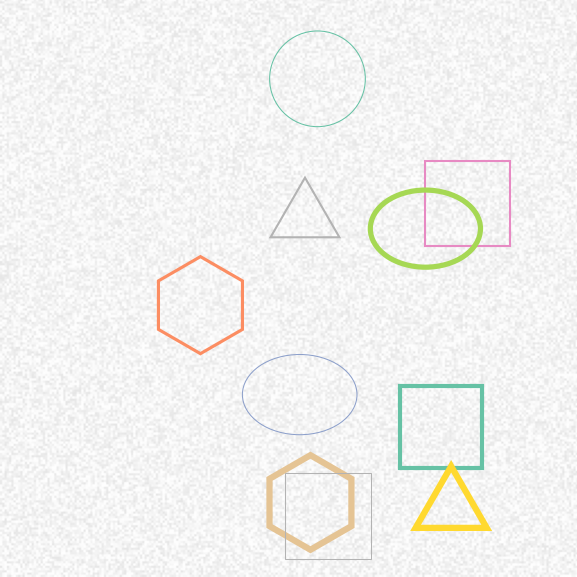[{"shape": "circle", "thickness": 0.5, "radius": 0.41, "center": [0.55, 0.863]}, {"shape": "square", "thickness": 2, "radius": 0.35, "center": [0.763, 0.26]}, {"shape": "hexagon", "thickness": 1.5, "radius": 0.42, "center": [0.347, 0.471]}, {"shape": "oval", "thickness": 0.5, "radius": 0.5, "center": [0.519, 0.316]}, {"shape": "square", "thickness": 1, "radius": 0.37, "center": [0.81, 0.646]}, {"shape": "oval", "thickness": 2.5, "radius": 0.48, "center": [0.737, 0.603]}, {"shape": "triangle", "thickness": 3, "radius": 0.36, "center": [0.781, 0.121]}, {"shape": "hexagon", "thickness": 3, "radius": 0.41, "center": [0.538, 0.129]}, {"shape": "square", "thickness": 0.5, "radius": 0.37, "center": [0.568, 0.106]}, {"shape": "triangle", "thickness": 1, "radius": 0.34, "center": [0.528, 0.623]}]